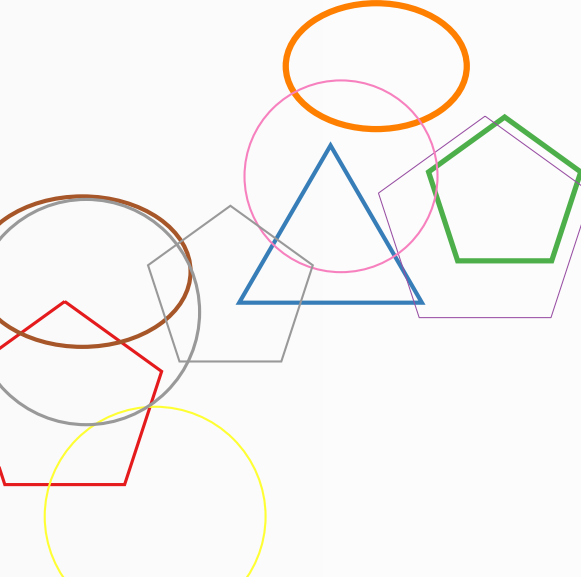[{"shape": "pentagon", "thickness": 1.5, "radius": 0.88, "center": [0.111, 0.302]}, {"shape": "triangle", "thickness": 2, "radius": 0.91, "center": [0.569, 0.566]}, {"shape": "pentagon", "thickness": 2.5, "radius": 0.69, "center": [0.868, 0.659]}, {"shape": "pentagon", "thickness": 0.5, "radius": 0.96, "center": [0.835, 0.605]}, {"shape": "oval", "thickness": 3, "radius": 0.78, "center": [0.647, 0.885]}, {"shape": "circle", "thickness": 1, "radius": 0.95, "center": [0.267, 0.105]}, {"shape": "oval", "thickness": 2, "radius": 0.93, "center": [0.142, 0.529]}, {"shape": "circle", "thickness": 1, "radius": 0.83, "center": [0.587, 0.694]}, {"shape": "circle", "thickness": 1.5, "radius": 0.98, "center": [0.148, 0.459]}, {"shape": "pentagon", "thickness": 1, "radius": 0.75, "center": [0.396, 0.494]}]